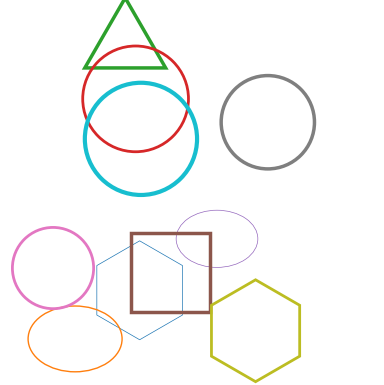[{"shape": "hexagon", "thickness": 0.5, "radius": 0.64, "center": [0.363, 0.246]}, {"shape": "oval", "thickness": 1, "radius": 0.61, "center": [0.195, 0.12]}, {"shape": "triangle", "thickness": 2.5, "radius": 0.61, "center": [0.325, 0.884]}, {"shape": "circle", "thickness": 2, "radius": 0.69, "center": [0.352, 0.743]}, {"shape": "oval", "thickness": 0.5, "radius": 0.53, "center": [0.564, 0.38]}, {"shape": "square", "thickness": 2.5, "radius": 0.51, "center": [0.444, 0.293]}, {"shape": "circle", "thickness": 2, "radius": 0.53, "center": [0.138, 0.304]}, {"shape": "circle", "thickness": 2.5, "radius": 0.61, "center": [0.696, 0.682]}, {"shape": "hexagon", "thickness": 2, "radius": 0.66, "center": [0.664, 0.141]}, {"shape": "circle", "thickness": 3, "radius": 0.73, "center": [0.366, 0.639]}]